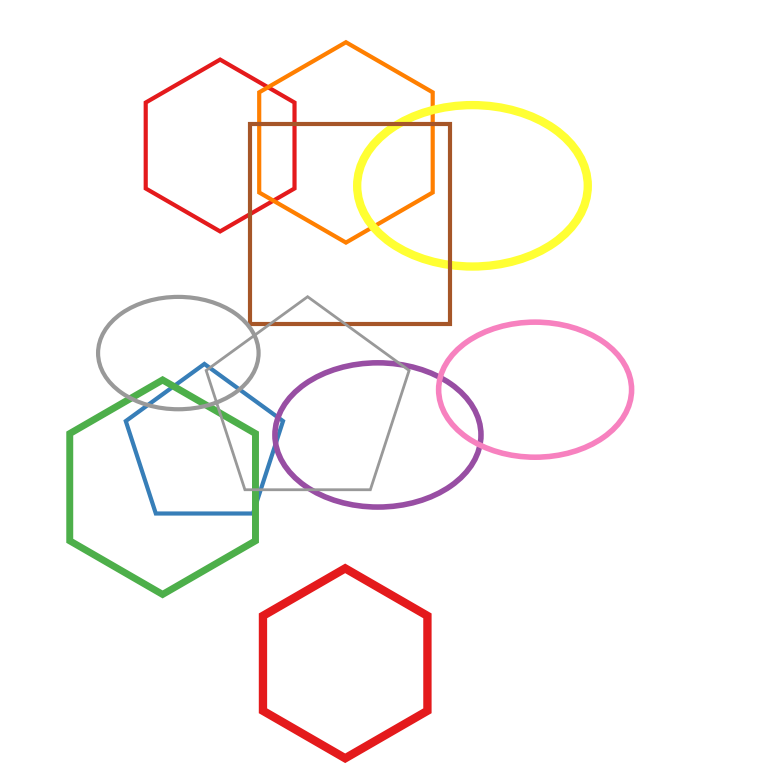[{"shape": "hexagon", "thickness": 1.5, "radius": 0.56, "center": [0.286, 0.811]}, {"shape": "hexagon", "thickness": 3, "radius": 0.62, "center": [0.448, 0.139]}, {"shape": "pentagon", "thickness": 1.5, "radius": 0.54, "center": [0.265, 0.42]}, {"shape": "hexagon", "thickness": 2.5, "radius": 0.7, "center": [0.211, 0.367]}, {"shape": "oval", "thickness": 2, "radius": 0.67, "center": [0.491, 0.435]}, {"shape": "hexagon", "thickness": 1.5, "radius": 0.65, "center": [0.449, 0.815]}, {"shape": "oval", "thickness": 3, "radius": 0.75, "center": [0.614, 0.759]}, {"shape": "square", "thickness": 1.5, "radius": 0.65, "center": [0.455, 0.709]}, {"shape": "oval", "thickness": 2, "radius": 0.63, "center": [0.695, 0.494]}, {"shape": "pentagon", "thickness": 1, "radius": 0.69, "center": [0.4, 0.476]}, {"shape": "oval", "thickness": 1.5, "radius": 0.52, "center": [0.232, 0.541]}]